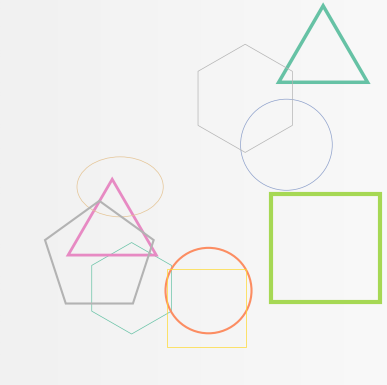[{"shape": "triangle", "thickness": 2.5, "radius": 0.66, "center": [0.834, 0.853]}, {"shape": "hexagon", "thickness": 0.5, "radius": 0.59, "center": [0.34, 0.251]}, {"shape": "circle", "thickness": 1.5, "radius": 0.55, "center": [0.538, 0.245]}, {"shape": "circle", "thickness": 0.5, "radius": 0.59, "center": [0.739, 0.624]}, {"shape": "triangle", "thickness": 2, "radius": 0.66, "center": [0.29, 0.403]}, {"shape": "square", "thickness": 3, "radius": 0.71, "center": [0.84, 0.356]}, {"shape": "square", "thickness": 0.5, "radius": 0.51, "center": [0.534, 0.2]}, {"shape": "oval", "thickness": 0.5, "radius": 0.56, "center": [0.31, 0.515]}, {"shape": "hexagon", "thickness": 0.5, "radius": 0.7, "center": [0.633, 0.745]}, {"shape": "pentagon", "thickness": 1.5, "radius": 0.74, "center": [0.256, 0.331]}]